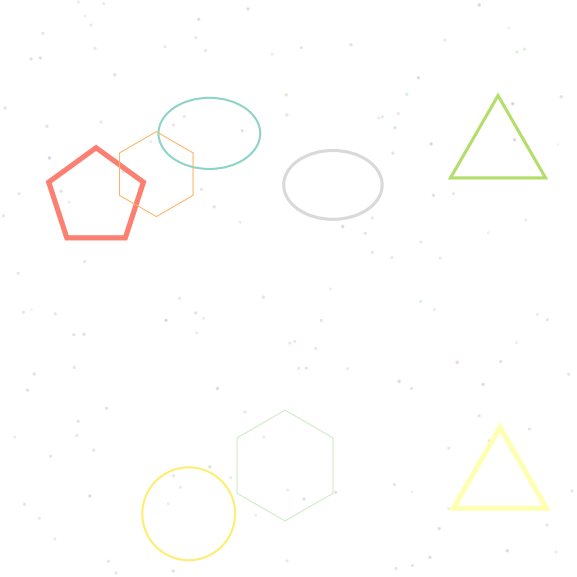[{"shape": "oval", "thickness": 1, "radius": 0.44, "center": [0.362, 0.768]}, {"shape": "triangle", "thickness": 2.5, "radius": 0.47, "center": [0.866, 0.166]}, {"shape": "pentagon", "thickness": 2.5, "radius": 0.43, "center": [0.166, 0.657]}, {"shape": "hexagon", "thickness": 0.5, "radius": 0.37, "center": [0.271, 0.698]}, {"shape": "triangle", "thickness": 1.5, "radius": 0.48, "center": [0.862, 0.739]}, {"shape": "oval", "thickness": 1.5, "radius": 0.43, "center": [0.577, 0.679]}, {"shape": "hexagon", "thickness": 0.5, "radius": 0.48, "center": [0.494, 0.193]}, {"shape": "circle", "thickness": 1, "radius": 0.4, "center": [0.327, 0.109]}]